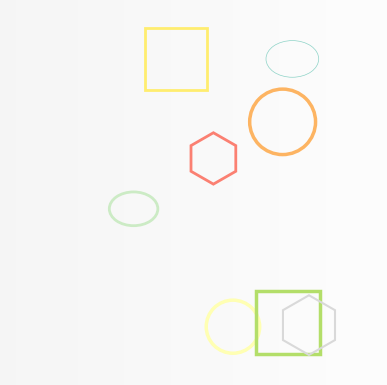[{"shape": "oval", "thickness": 0.5, "radius": 0.34, "center": [0.754, 0.847]}, {"shape": "circle", "thickness": 2.5, "radius": 0.34, "center": [0.601, 0.151]}, {"shape": "hexagon", "thickness": 2, "radius": 0.33, "center": [0.551, 0.588]}, {"shape": "circle", "thickness": 2.5, "radius": 0.43, "center": [0.729, 0.684]}, {"shape": "square", "thickness": 2.5, "radius": 0.41, "center": [0.743, 0.162]}, {"shape": "hexagon", "thickness": 1.5, "radius": 0.39, "center": [0.797, 0.156]}, {"shape": "oval", "thickness": 2, "radius": 0.31, "center": [0.345, 0.458]}, {"shape": "square", "thickness": 2, "radius": 0.4, "center": [0.454, 0.846]}]